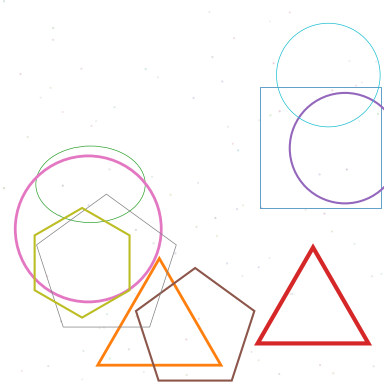[{"shape": "square", "thickness": 0.5, "radius": 0.79, "center": [0.833, 0.618]}, {"shape": "triangle", "thickness": 2, "radius": 0.92, "center": [0.414, 0.144]}, {"shape": "oval", "thickness": 0.5, "radius": 0.71, "center": [0.235, 0.521]}, {"shape": "triangle", "thickness": 3, "radius": 0.83, "center": [0.813, 0.191]}, {"shape": "circle", "thickness": 1.5, "radius": 0.72, "center": [0.896, 0.615]}, {"shape": "pentagon", "thickness": 1.5, "radius": 0.81, "center": [0.507, 0.142]}, {"shape": "circle", "thickness": 2, "radius": 0.95, "center": [0.229, 0.405]}, {"shape": "pentagon", "thickness": 0.5, "radius": 0.95, "center": [0.276, 0.305]}, {"shape": "hexagon", "thickness": 1.5, "radius": 0.71, "center": [0.213, 0.317]}, {"shape": "circle", "thickness": 0.5, "radius": 0.67, "center": [0.853, 0.805]}]